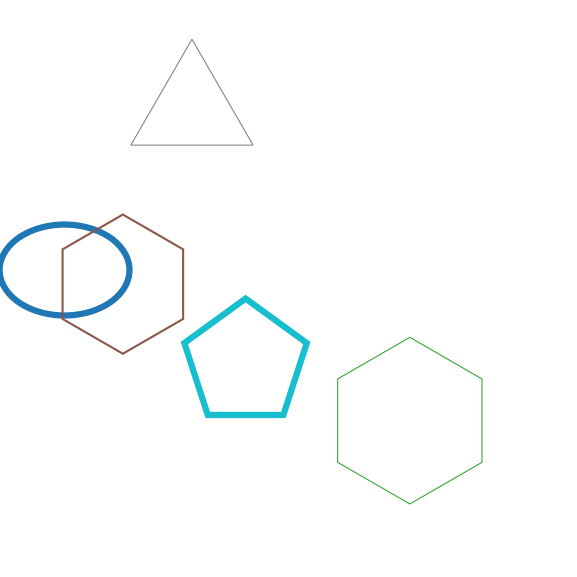[{"shape": "oval", "thickness": 3, "radius": 0.56, "center": [0.112, 0.532]}, {"shape": "hexagon", "thickness": 0.5, "radius": 0.72, "center": [0.71, 0.271]}, {"shape": "hexagon", "thickness": 1, "radius": 0.6, "center": [0.213, 0.507]}, {"shape": "triangle", "thickness": 0.5, "radius": 0.61, "center": [0.332, 0.809]}, {"shape": "pentagon", "thickness": 3, "radius": 0.56, "center": [0.425, 0.371]}]